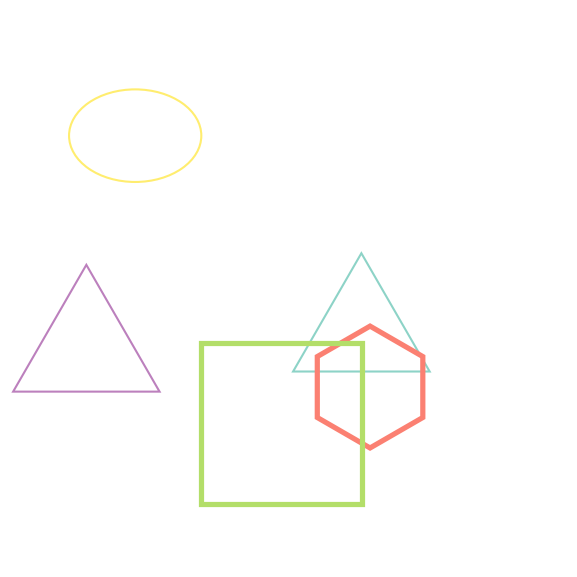[{"shape": "triangle", "thickness": 1, "radius": 0.68, "center": [0.626, 0.424]}, {"shape": "hexagon", "thickness": 2.5, "radius": 0.53, "center": [0.641, 0.329]}, {"shape": "square", "thickness": 2.5, "radius": 0.7, "center": [0.487, 0.266]}, {"shape": "triangle", "thickness": 1, "radius": 0.73, "center": [0.15, 0.394]}, {"shape": "oval", "thickness": 1, "radius": 0.57, "center": [0.234, 0.764]}]